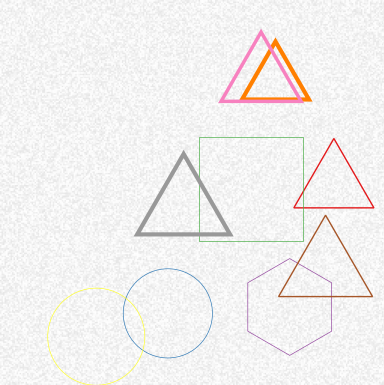[{"shape": "triangle", "thickness": 1, "radius": 0.6, "center": [0.867, 0.52]}, {"shape": "circle", "thickness": 0.5, "radius": 0.58, "center": [0.436, 0.186]}, {"shape": "square", "thickness": 0.5, "radius": 0.68, "center": [0.651, 0.51]}, {"shape": "hexagon", "thickness": 0.5, "radius": 0.63, "center": [0.752, 0.203]}, {"shape": "triangle", "thickness": 3, "radius": 0.5, "center": [0.716, 0.792]}, {"shape": "circle", "thickness": 0.5, "radius": 0.63, "center": [0.25, 0.125]}, {"shape": "triangle", "thickness": 1, "radius": 0.7, "center": [0.846, 0.3]}, {"shape": "triangle", "thickness": 2.5, "radius": 0.6, "center": [0.678, 0.797]}, {"shape": "triangle", "thickness": 3, "radius": 0.7, "center": [0.477, 0.461]}]